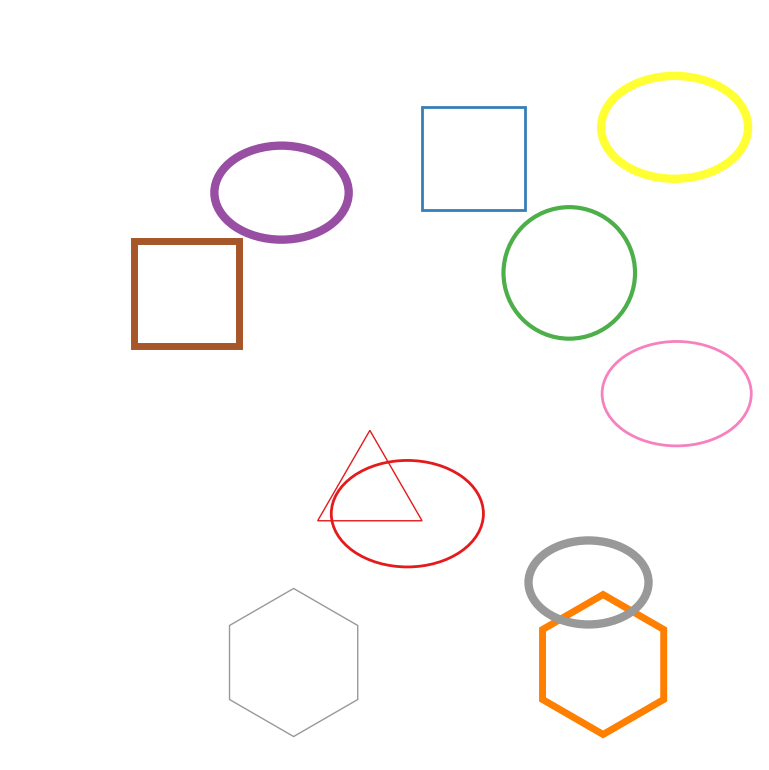[{"shape": "triangle", "thickness": 0.5, "radius": 0.39, "center": [0.48, 0.363]}, {"shape": "oval", "thickness": 1, "radius": 0.49, "center": [0.529, 0.333]}, {"shape": "square", "thickness": 1, "radius": 0.34, "center": [0.614, 0.794]}, {"shape": "circle", "thickness": 1.5, "radius": 0.43, "center": [0.739, 0.646]}, {"shape": "oval", "thickness": 3, "radius": 0.44, "center": [0.366, 0.75]}, {"shape": "hexagon", "thickness": 2.5, "radius": 0.45, "center": [0.783, 0.137]}, {"shape": "oval", "thickness": 3, "radius": 0.48, "center": [0.876, 0.835]}, {"shape": "square", "thickness": 2.5, "radius": 0.34, "center": [0.242, 0.619]}, {"shape": "oval", "thickness": 1, "radius": 0.48, "center": [0.879, 0.489]}, {"shape": "hexagon", "thickness": 0.5, "radius": 0.48, "center": [0.381, 0.14]}, {"shape": "oval", "thickness": 3, "radius": 0.39, "center": [0.764, 0.244]}]